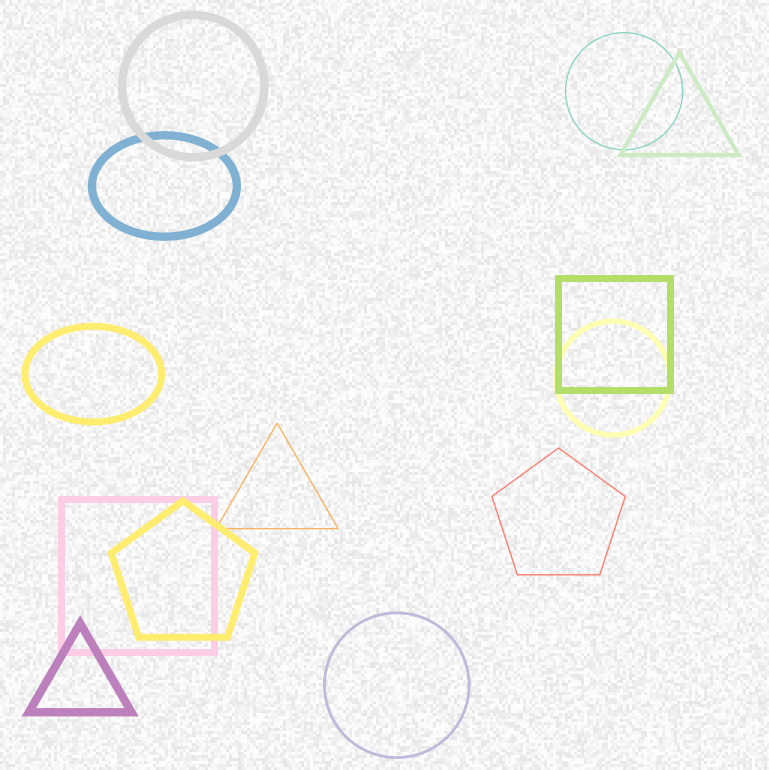[{"shape": "circle", "thickness": 0.5, "radius": 0.38, "center": [0.81, 0.882]}, {"shape": "circle", "thickness": 2, "radius": 0.37, "center": [0.796, 0.509]}, {"shape": "circle", "thickness": 1, "radius": 0.47, "center": [0.515, 0.11]}, {"shape": "pentagon", "thickness": 0.5, "radius": 0.46, "center": [0.725, 0.327]}, {"shape": "oval", "thickness": 3, "radius": 0.47, "center": [0.214, 0.758]}, {"shape": "triangle", "thickness": 0.5, "radius": 0.46, "center": [0.36, 0.359]}, {"shape": "square", "thickness": 2.5, "radius": 0.36, "center": [0.797, 0.567]}, {"shape": "square", "thickness": 2.5, "radius": 0.5, "center": [0.179, 0.253]}, {"shape": "circle", "thickness": 3, "radius": 0.46, "center": [0.251, 0.888]}, {"shape": "triangle", "thickness": 3, "radius": 0.38, "center": [0.104, 0.113]}, {"shape": "triangle", "thickness": 1.5, "radius": 0.44, "center": [0.882, 0.843]}, {"shape": "oval", "thickness": 2.5, "radius": 0.44, "center": [0.121, 0.514]}, {"shape": "pentagon", "thickness": 2.5, "radius": 0.49, "center": [0.238, 0.252]}]